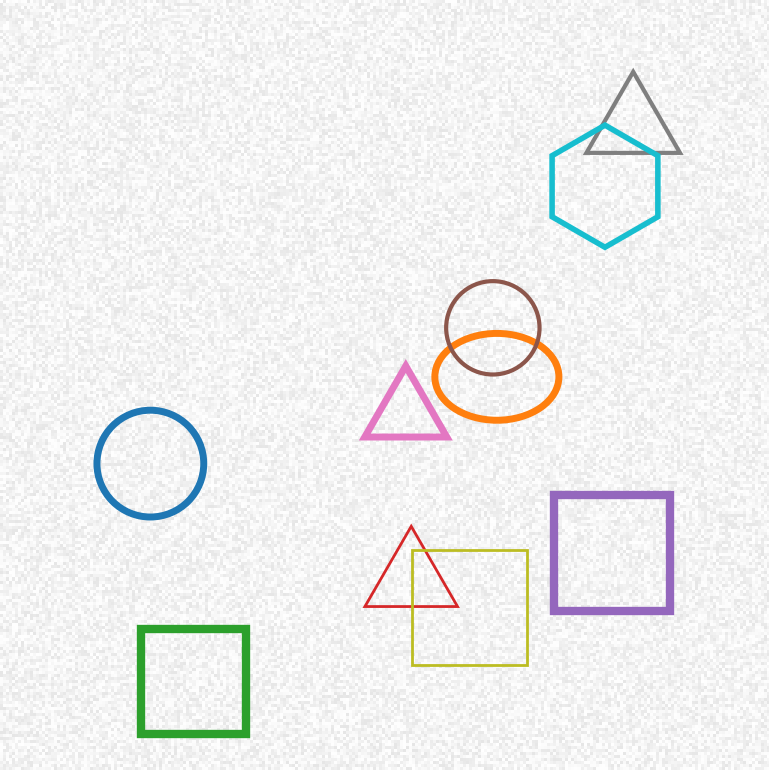[{"shape": "circle", "thickness": 2.5, "radius": 0.35, "center": [0.195, 0.398]}, {"shape": "oval", "thickness": 2.5, "radius": 0.4, "center": [0.645, 0.511]}, {"shape": "square", "thickness": 3, "radius": 0.34, "center": [0.251, 0.115]}, {"shape": "triangle", "thickness": 1, "radius": 0.35, "center": [0.534, 0.247]}, {"shape": "square", "thickness": 3, "radius": 0.38, "center": [0.795, 0.282]}, {"shape": "circle", "thickness": 1.5, "radius": 0.3, "center": [0.64, 0.574]}, {"shape": "triangle", "thickness": 2.5, "radius": 0.31, "center": [0.527, 0.463]}, {"shape": "triangle", "thickness": 1.5, "radius": 0.35, "center": [0.822, 0.837]}, {"shape": "square", "thickness": 1, "radius": 0.37, "center": [0.609, 0.211]}, {"shape": "hexagon", "thickness": 2, "radius": 0.4, "center": [0.786, 0.758]}]